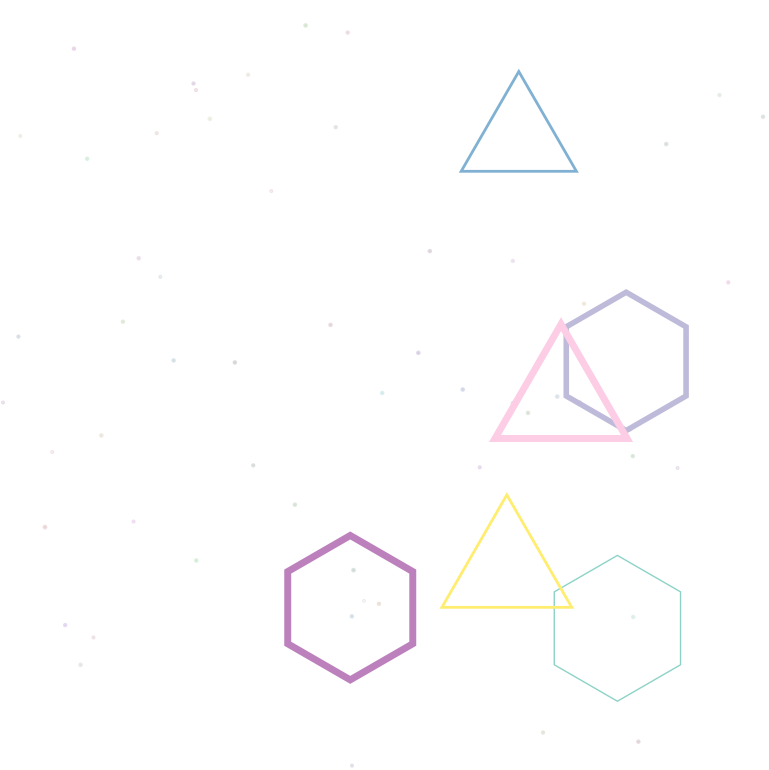[{"shape": "hexagon", "thickness": 0.5, "radius": 0.47, "center": [0.802, 0.184]}, {"shape": "hexagon", "thickness": 2, "radius": 0.45, "center": [0.813, 0.531]}, {"shape": "triangle", "thickness": 1, "radius": 0.43, "center": [0.674, 0.821]}, {"shape": "triangle", "thickness": 2.5, "radius": 0.49, "center": [0.729, 0.48]}, {"shape": "hexagon", "thickness": 2.5, "radius": 0.47, "center": [0.455, 0.211]}, {"shape": "triangle", "thickness": 1, "radius": 0.49, "center": [0.658, 0.26]}]